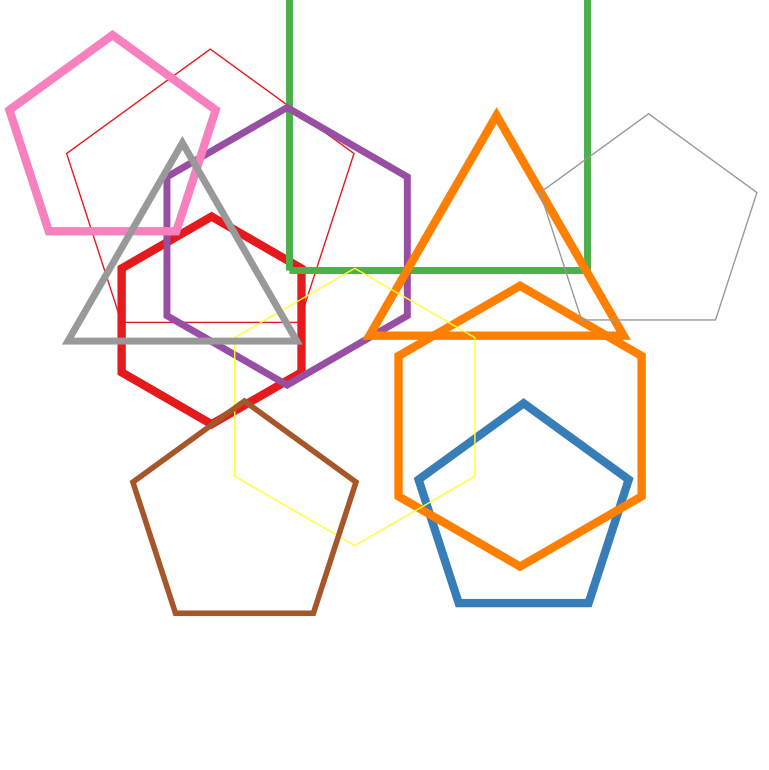[{"shape": "hexagon", "thickness": 3, "radius": 0.67, "center": [0.275, 0.584]}, {"shape": "pentagon", "thickness": 0.5, "radius": 0.98, "center": [0.273, 0.74]}, {"shape": "pentagon", "thickness": 3, "radius": 0.72, "center": [0.68, 0.333]}, {"shape": "square", "thickness": 2.5, "radius": 0.97, "center": [0.569, 0.843]}, {"shape": "hexagon", "thickness": 2.5, "radius": 0.9, "center": [0.373, 0.68]}, {"shape": "triangle", "thickness": 3, "radius": 0.95, "center": [0.645, 0.659]}, {"shape": "hexagon", "thickness": 3, "radius": 0.91, "center": [0.675, 0.447]}, {"shape": "hexagon", "thickness": 0.5, "radius": 0.9, "center": [0.461, 0.471]}, {"shape": "pentagon", "thickness": 2, "radius": 0.76, "center": [0.317, 0.327]}, {"shape": "pentagon", "thickness": 3, "radius": 0.7, "center": [0.146, 0.814]}, {"shape": "triangle", "thickness": 2.5, "radius": 0.86, "center": [0.237, 0.643]}, {"shape": "pentagon", "thickness": 0.5, "radius": 0.74, "center": [0.842, 0.704]}]